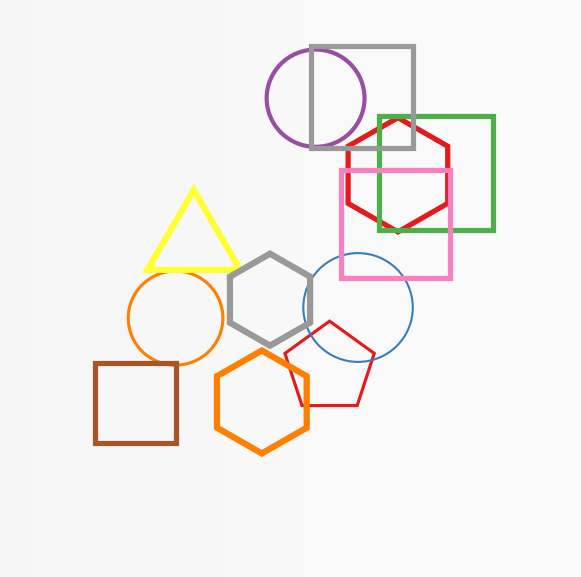[{"shape": "pentagon", "thickness": 1.5, "radius": 0.4, "center": [0.567, 0.362]}, {"shape": "hexagon", "thickness": 2.5, "radius": 0.49, "center": [0.685, 0.696]}, {"shape": "circle", "thickness": 1, "radius": 0.47, "center": [0.616, 0.467]}, {"shape": "square", "thickness": 2.5, "radius": 0.49, "center": [0.75, 0.699]}, {"shape": "circle", "thickness": 2, "radius": 0.42, "center": [0.543, 0.829]}, {"shape": "hexagon", "thickness": 3, "radius": 0.45, "center": [0.45, 0.303]}, {"shape": "circle", "thickness": 1.5, "radius": 0.41, "center": [0.302, 0.448]}, {"shape": "triangle", "thickness": 3, "radius": 0.46, "center": [0.333, 0.578]}, {"shape": "square", "thickness": 2.5, "radius": 0.35, "center": [0.232, 0.301]}, {"shape": "square", "thickness": 2.5, "radius": 0.47, "center": [0.68, 0.611]}, {"shape": "square", "thickness": 2.5, "radius": 0.44, "center": [0.622, 0.831]}, {"shape": "hexagon", "thickness": 3, "radius": 0.4, "center": [0.465, 0.48]}]